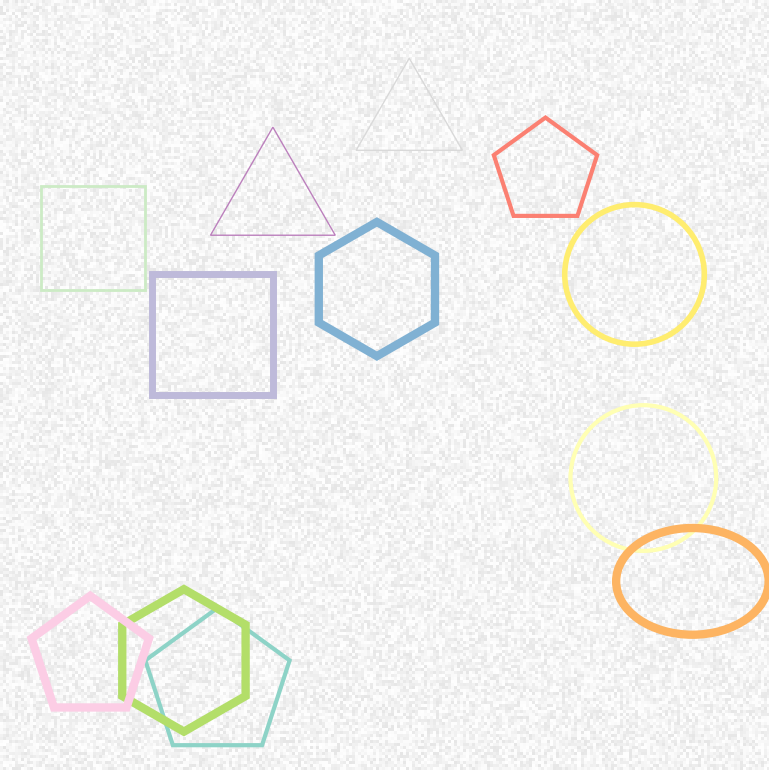[{"shape": "pentagon", "thickness": 1.5, "radius": 0.49, "center": [0.282, 0.112]}, {"shape": "circle", "thickness": 1.5, "radius": 0.47, "center": [0.836, 0.379]}, {"shape": "square", "thickness": 2.5, "radius": 0.39, "center": [0.276, 0.565]}, {"shape": "pentagon", "thickness": 1.5, "radius": 0.35, "center": [0.708, 0.777]}, {"shape": "hexagon", "thickness": 3, "radius": 0.44, "center": [0.489, 0.625]}, {"shape": "oval", "thickness": 3, "radius": 0.5, "center": [0.899, 0.245]}, {"shape": "hexagon", "thickness": 3, "radius": 0.46, "center": [0.239, 0.142]}, {"shape": "pentagon", "thickness": 3, "radius": 0.4, "center": [0.117, 0.146]}, {"shape": "triangle", "thickness": 0.5, "radius": 0.4, "center": [0.531, 0.845]}, {"shape": "triangle", "thickness": 0.5, "radius": 0.47, "center": [0.354, 0.741]}, {"shape": "square", "thickness": 1, "radius": 0.34, "center": [0.12, 0.691]}, {"shape": "circle", "thickness": 2, "radius": 0.45, "center": [0.824, 0.644]}]